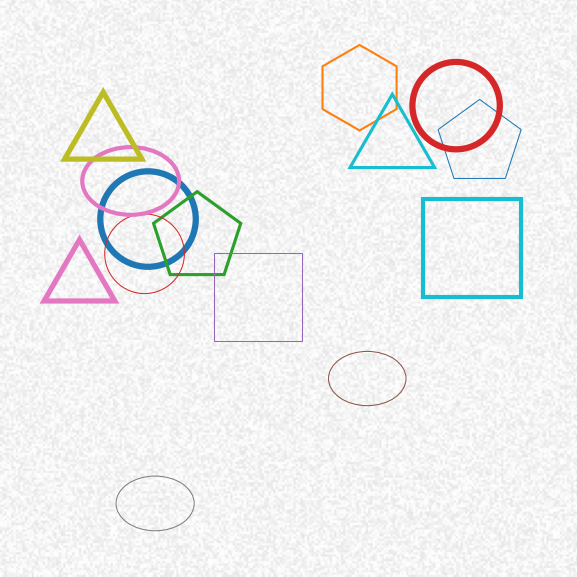[{"shape": "pentagon", "thickness": 0.5, "radius": 0.38, "center": [0.831, 0.751]}, {"shape": "circle", "thickness": 3, "radius": 0.41, "center": [0.256, 0.62]}, {"shape": "hexagon", "thickness": 1, "radius": 0.37, "center": [0.623, 0.847]}, {"shape": "pentagon", "thickness": 1.5, "radius": 0.4, "center": [0.341, 0.588]}, {"shape": "circle", "thickness": 3, "radius": 0.38, "center": [0.79, 0.816]}, {"shape": "circle", "thickness": 0.5, "radius": 0.34, "center": [0.25, 0.56]}, {"shape": "square", "thickness": 0.5, "radius": 0.38, "center": [0.447, 0.486]}, {"shape": "oval", "thickness": 0.5, "radius": 0.34, "center": [0.636, 0.344]}, {"shape": "oval", "thickness": 2, "radius": 0.42, "center": [0.226, 0.686]}, {"shape": "triangle", "thickness": 2.5, "radius": 0.35, "center": [0.138, 0.513]}, {"shape": "oval", "thickness": 0.5, "radius": 0.34, "center": [0.269, 0.127]}, {"shape": "triangle", "thickness": 2.5, "radius": 0.39, "center": [0.179, 0.762]}, {"shape": "triangle", "thickness": 1.5, "radius": 0.42, "center": [0.679, 0.751]}, {"shape": "square", "thickness": 2, "radius": 0.42, "center": [0.817, 0.57]}]